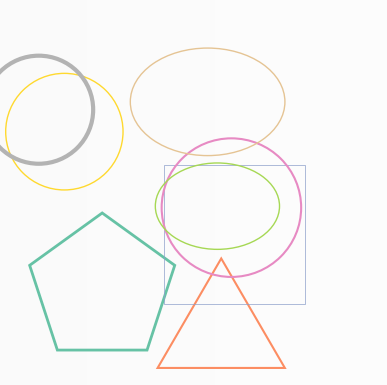[{"shape": "pentagon", "thickness": 2, "radius": 0.98, "center": [0.264, 0.25]}, {"shape": "triangle", "thickness": 1.5, "radius": 0.95, "center": [0.571, 0.139]}, {"shape": "square", "thickness": 0.5, "radius": 0.91, "center": [0.605, 0.391]}, {"shape": "circle", "thickness": 1.5, "radius": 0.9, "center": [0.597, 0.461]}, {"shape": "oval", "thickness": 1, "radius": 0.8, "center": [0.561, 0.465]}, {"shape": "circle", "thickness": 1, "radius": 0.76, "center": [0.166, 0.658]}, {"shape": "oval", "thickness": 1, "radius": 1.0, "center": [0.536, 0.735]}, {"shape": "circle", "thickness": 3, "radius": 0.7, "center": [0.1, 0.715]}]